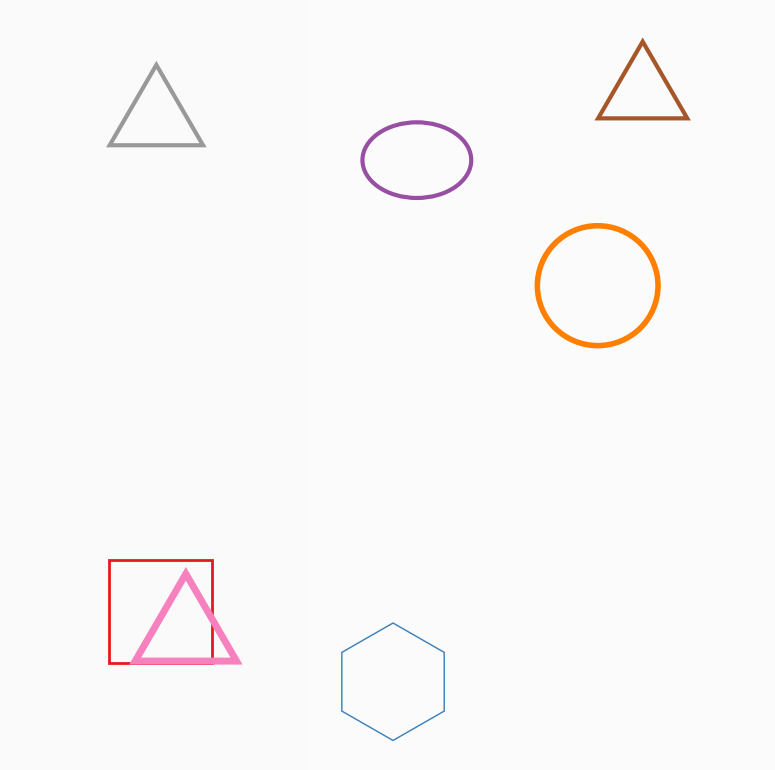[{"shape": "square", "thickness": 1, "radius": 0.33, "center": [0.207, 0.206]}, {"shape": "hexagon", "thickness": 0.5, "radius": 0.38, "center": [0.507, 0.115]}, {"shape": "oval", "thickness": 1.5, "radius": 0.35, "center": [0.538, 0.792]}, {"shape": "circle", "thickness": 2, "radius": 0.39, "center": [0.771, 0.629]}, {"shape": "triangle", "thickness": 1.5, "radius": 0.33, "center": [0.829, 0.88]}, {"shape": "triangle", "thickness": 2.5, "radius": 0.38, "center": [0.24, 0.179]}, {"shape": "triangle", "thickness": 1.5, "radius": 0.35, "center": [0.202, 0.846]}]